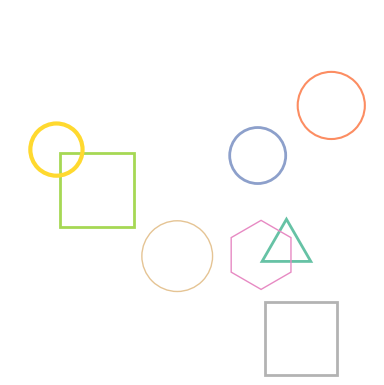[{"shape": "triangle", "thickness": 2, "radius": 0.37, "center": [0.744, 0.357]}, {"shape": "circle", "thickness": 1.5, "radius": 0.44, "center": [0.86, 0.726]}, {"shape": "circle", "thickness": 2, "radius": 0.36, "center": [0.669, 0.596]}, {"shape": "hexagon", "thickness": 1, "radius": 0.45, "center": [0.678, 0.338]}, {"shape": "square", "thickness": 2, "radius": 0.48, "center": [0.252, 0.507]}, {"shape": "circle", "thickness": 3, "radius": 0.34, "center": [0.147, 0.611]}, {"shape": "circle", "thickness": 1, "radius": 0.46, "center": [0.46, 0.335]}, {"shape": "square", "thickness": 2, "radius": 0.47, "center": [0.782, 0.121]}]